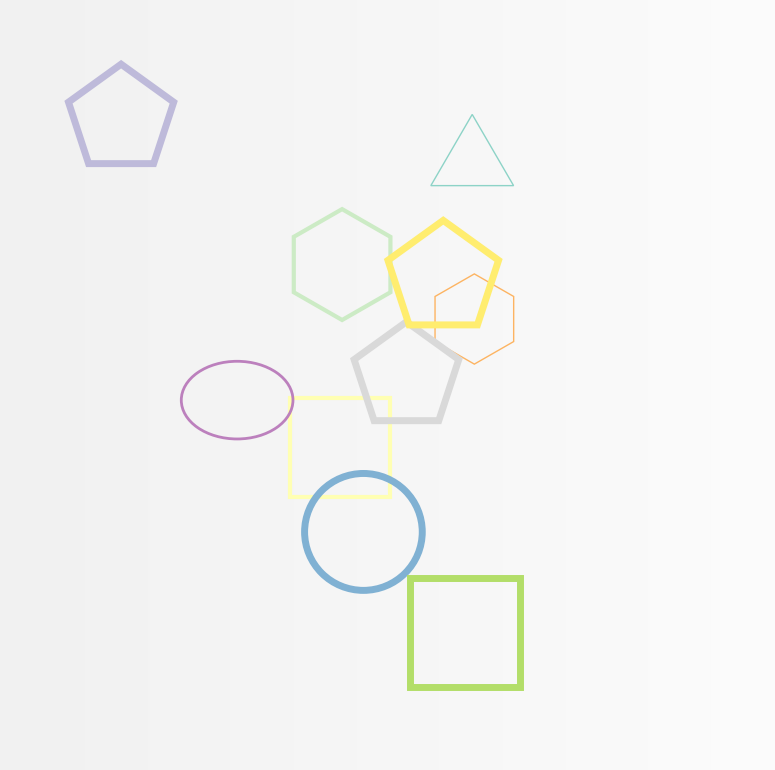[{"shape": "triangle", "thickness": 0.5, "radius": 0.31, "center": [0.609, 0.79]}, {"shape": "square", "thickness": 1.5, "radius": 0.32, "center": [0.439, 0.418]}, {"shape": "pentagon", "thickness": 2.5, "radius": 0.36, "center": [0.156, 0.845]}, {"shape": "circle", "thickness": 2.5, "radius": 0.38, "center": [0.469, 0.309]}, {"shape": "hexagon", "thickness": 0.5, "radius": 0.29, "center": [0.612, 0.586]}, {"shape": "square", "thickness": 2.5, "radius": 0.36, "center": [0.6, 0.179]}, {"shape": "pentagon", "thickness": 2.5, "radius": 0.35, "center": [0.524, 0.511]}, {"shape": "oval", "thickness": 1, "radius": 0.36, "center": [0.306, 0.48]}, {"shape": "hexagon", "thickness": 1.5, "radius": 0.36, "center": [0.441, 0.656]}, {"shape": "pentagon", "thickness": 2.5, "radius": 0.38, "center": [0.572, 0.639]}]